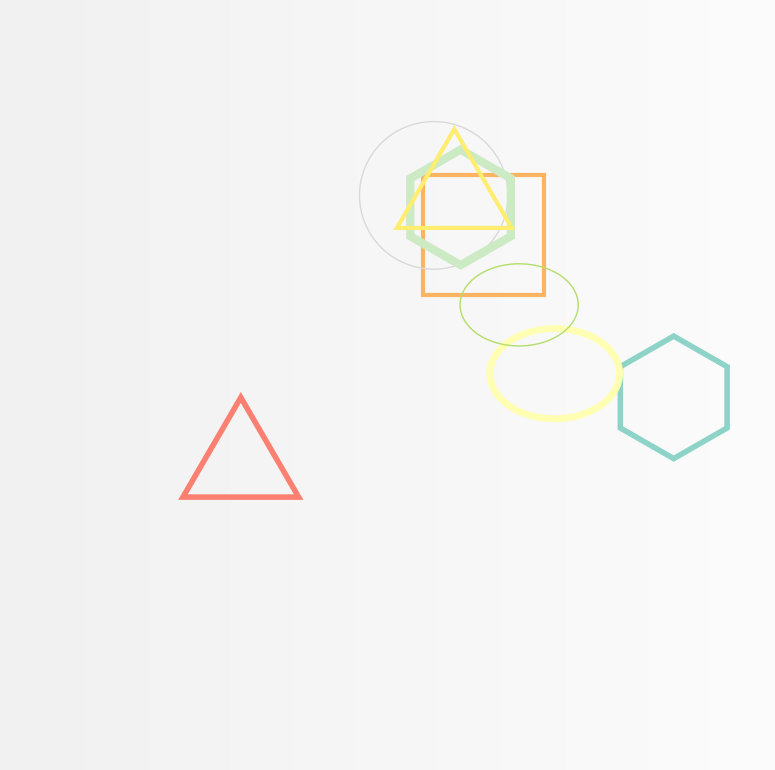[{"shape": "hexagon", "thickness": 2, "radius": 0.4, "center": [0.869, 0.484]}, {"shape": "oval", "thickness": 2.5, "radius": 0.42, "center": [0.716, 0.515]}, {"shape": "triangle", "thickness": 2, "radius": 0.43, "center": [0.311, 0.398]}, {"shape": "square", "thickness": 1.5, "radius": 0.39, "center": [0.624, 0.695]}, {"shape": "oval", "thickness": 0.5, "radius": 0.38, "center": [0.67, 0.604]}, {"shape": "circle", "thickness": 0.5, "radius": 0.48, "center": [0.56, 0.746]}, {"shape": "hexagon", "thickness": 3, "radius": 0.37, "center": [0.594, 0.731]}, {"shape": "triangle", "thickness": 1.5, "radius": 0.43, "center": [0.586, 0.747]}]